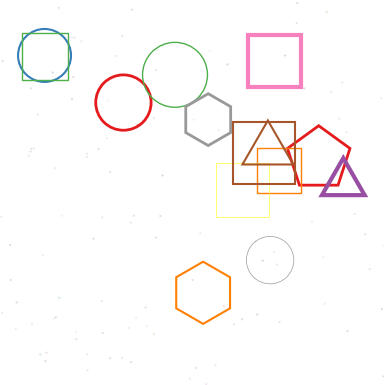[{"shape": "circle", "thickness": 2, "radius": 0.36, "center": [0.321, 0.734]}, {"shape": "pentagon", "thickness": 2, "radius": 0.43, "center": [0.828, 0.588]}, {"shape": "circle", "thickness": 1.5, "radius": 0.34, "center": [0.116, 0.856]}, {"shape": "square", "thickness": 1, "radius": 0.3, "center": [0.117, 0.852]}, {"shape": "circle", "thickness": 1, "radius": 0.42, "center": [0.455, 0.806]}, {"shape": "triangle", "thickness": 3, "radius": 0.32, "center": [0.892, 0.525]}, {"shape": "hexagon", "thickness": 1.5, "radius": 0.4, "center": [0.528, 0.24]}, {"shape": "square", "thickness": 1, "radius": 0.29, "center": [0.724, 0.557]}, {"shape": "square", "thickness": 0.5, "radius": 0.35, "center": [0.63, 0.506]}, {"shape": "triangle", "thickness": 1.5, "radius": 0.38, "center": [0.696, 0.611]}, {"shape": "square", "thickness": 1.5, "radius": 0.4, "center": [0.685, 0.602]}, {"shape": "square", "thickness": 3, "radius": 0.34, "center": [0.713, 0.841]}, {"shape": "hexagon", "thickness": 2, "radius": 0.34, "center": [0.541, 0.689]}, {"shape": "circle", "thickness": 0.5, "radius": 0.31, "center": [0.702, 0.324]}]